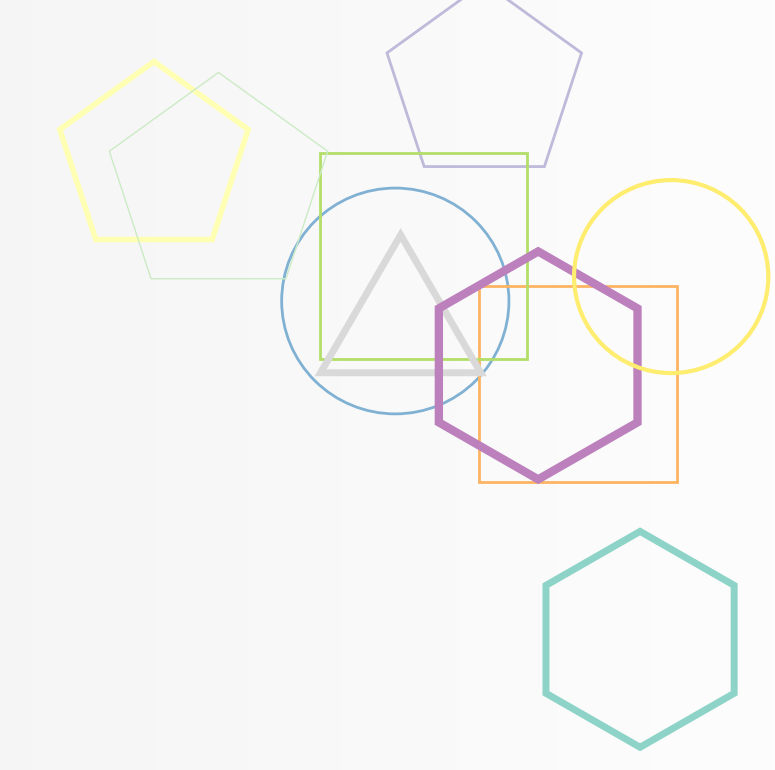[{"shape": "hexagon", "thickness": 2.5, "radius": 0.7, "center": [0.826, 0.17]}, {"shape": "pentagon", "thickness": 2, "radius": 0.64, "center": [0.199, 0.792]}, {"shape": "pentagon", "thickness": 1, "radius": 0.66, "center": [0.625, 0.89]}, {"shape": "circle", "thickness": 1, "radius": 0.73, "center": [0.51, 0.609]}, {"shape": "square", "thickness": 1, "radius": 0.64, "center": [0.746, 0.501]}, {"shape": "square", "thickness": 1, "radius": 0.67, "center": [0.546, 0.668]}, {"shape": "triangle", "thickness": 2.5, "radius": 0.6, "center": [0.517, 0.576]}, {"shape": "hexagon", "thickness": 3, "radius": 0.74, "center": [0.694, 0.525]}, {"shape": "pentagon", "thickness": 0.5, "radius": 0.74, "center": [0.282, 0.758]}, {"shape": "circle", "thickness": 1.5, "radius": 0.63, "center": [0.866, 0.641]}]